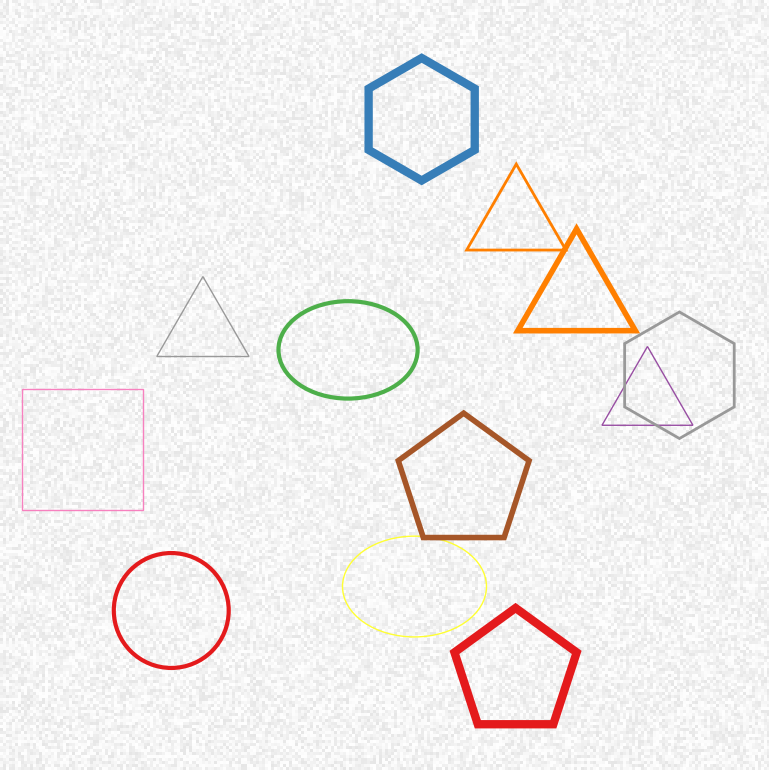[{"shape": "circle", "thickness": 1.5, "radius": 0.37, "center": [0.222, 0.207]}, {"shape": "pentagon", "thickness": 3, "radius": 0.42, "center": [0.67, 0.127]}, {"shape": "hexagon", "thickness": 3, "radius": 0.4, "center": [0.548, 0.845]}, {"shape": "oval", "thickness": 1.5, "radius": 0.45, "center": [0.452, 0.546]}, {"shape": "triangle", "thickness": 0.5, "radius": 0.34, "center": [0.841, 0.482]}, {"shape": "triangle", "thickness": 2, "radius": 0.44, "center": [0.749, 0.615]}, {"shape": "triangle", "thickness": 1, "radius": 0.37, "center": [0.67, 0.712]}, {"shape": "oval", "thickness": 0.5, "radius": 0.47, "center": [0.538, 0.238]}, {"shape": "pentagon", "thickness": 2, "radius": 0.45, "center": [0.602, 0.374]}, {"shape": "square", "thickness": 0.5, "radius": 0.39, "center": [0.108, 0.416]}, {"shape": "hexagon", "thickness": 1, "radius": 0.41, "center": [0.882, 0.513]}, {"shape": "triangle", "thickness": 0.5, "radius": 0.35, "center": [0.264, 0.572]}]